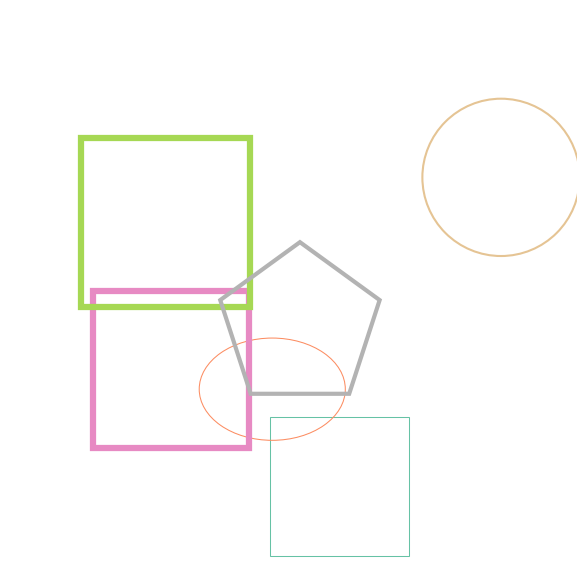[{"shape": "square", "thickness": 0.5, "radius": 0.6, "center": [0.587, 0.156]}, {"shape": "oval", "thickness": 0.5, "radius": 0.63, "center": [0.471, 0.325]}, {"shape": "square", "thickness": 3, "radius": 0.68, "center": [0.296, 0.359]}, {"shape": "square", "thickness": 3, "radius": 0.73, "center": [0.286, 0.614]}, {"shape": "circle", "thickness": 1, "radius": 0.68, "center": [0.868, 0.692]}, {"shape": "pentagon", "thickness": 2, "radius": 0.73, "center": [0.519, 0.435]}]